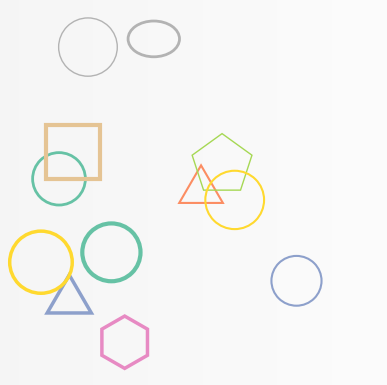[{"shape": "circle", "thickness": 3, "radius": 0.38, "center": [0.288, 0.345]}, {"shape": "circle", "thickness": 2, "radius": 0.34, "center": [0.152, 0.536]}, {"shape": "triangle", "thickness": 1.5, "radius": 0.33, "center": [0.519, 0.505]}, {"shape": "triangle", "thickness": 2.5, "radius": 0.33, "center": [0.179, 0.22]}, {"shape": "circle", "thickness": 1.5, "radius": 0.32, "center": [0.765, 0.271]}, {"shape": "hexagon", "thickness": 2.5, "radius": 0.34, "center": [0.322, 0.111]}, {"shape": "pentagon", "thickness": 1, "radius": 0.41, "center": [0.573, 0.572]}, {"shape": "circle", "thickness": 1.5, "radius": 0.38, "center": [0.606, 0.481]}, {"shape": "circle", "thickness": 2.5, "radius": 0.4, "center": [0.106, 0.319]}, {"shape": "square", "thickness": 3, "radius": 0.35, "center": [0.188, 0.605]}, {"shape": "circle", "thickness": 1, "radius": 0.38, "center": [0.227, 0.878]}, {"shape": "oval", "thickness": 2, "radius": 0.33, "center": [0.397, 0.899]}]